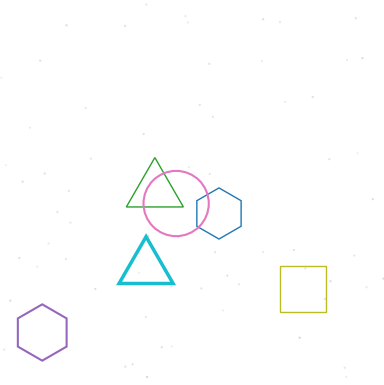[{"shape": "hexagon", "thickness": 1, "radius": 0.33, "center": [0.569, 0.446]}, {"shape": "triangle", "thickness": 1, "radius": 0.43, "center": [0.402, 0.505]}, {"shape": "hexagon", "thickness": 1.5, "radius": 0.37, "center": [0.11, 0.136]}, {"shape": "circle", "thickness": 1.5, "radius": 0.42, "center": [0.458, 0.471]}, {"shape": "square", "thickness": 1, "radius": 0.3, "center": [0.787, 0.248]}, {"shape": "triangle", "thickness": 2.5, "radius": 0.41, "center": [0.379, 0.304]}]